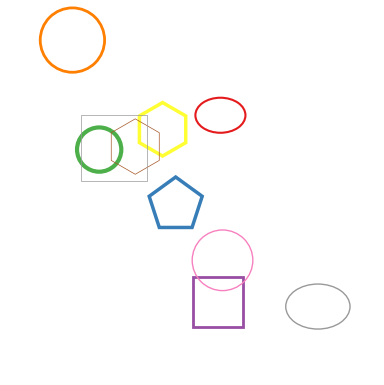[{"shape": "oval", "thickness": 1.5, "radius": 0.33, "center": [0.573, 0.701]}, {"shape": "pentagon", "thickness": 2.5, "radius": 0.36, "center": [0.456, 0.468]}, {"shape": "circle", "thickness": 3, "radius": 0.29, "center": [0.258, 0.611]}, {"shape": "square", "thickness": 2, "radius": 0.32, "center": [0.565, 0.215]}, {"shape": "circle", "thickness": 2, "radius": 0.42, "center": [0.188, 0.896]}, {"shape": "hexagon", "thickness": 2.5, "radius": 0.35, "center": [0.422, 0.664]}, {"shape": "hexagon", "thickness": 0.5, "radius": 0.36, "center": [0.351, 0.619]}, {"shape": "circle", "thickness": 1, "radius": 0.39, "center": [0.578, 0.324]}, {"shape": "oval", "thickness": 1, "radius": 0.42, "center": [0.826, 0.204]}, {"shape": "square", "thickness": 0.5, "radius": 0.43, "center": [0.296, 0.615]}]